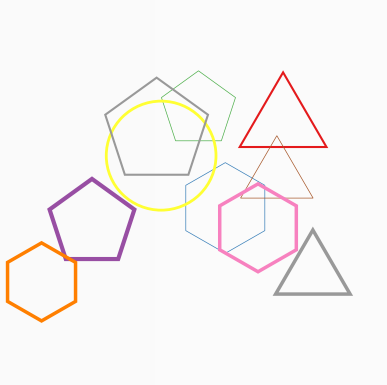[{"shape": "triangle", "thickness": 1.5, "radius": 0.65, "center": [0.731, 0.683]}, {"shape": "hexagon", "thickness": 0.5, "radius": 0.59, "center": [0.581, 0.46]}, {"shape": "pentagon", "thickness": 0.5, "radius": 0.5, "center": [0.512, 0.716]}, {"shape": "pentagon", "thickness": 3, "radius": 0.58, "center": [0.237, 0.42]}, {"shape": "hexagon", "thickness": 2.5, "radius": 0.51, "center": [0.107, 0.268]}, {"shape": "circle", "thickness": 2, "radius": 0.71, "center": [0.416, 0.596]}, {"shape": "triangle", "thickness": 0.5, "radius": 0.54, "center": [0.714, 0.54]}, {"shape": "hexagon", "thickness": 2.5, "radius": 0.57, "center": [0.666, 0.408]}, {"shape": "pentagon", "thickness": 1.5, "radius": 0.7, "center": [0.404, 0.659]}, {"shape": "triangle", "thickness": 2.5, "radius": 0.55, "center": [0.807, 0.292]}]